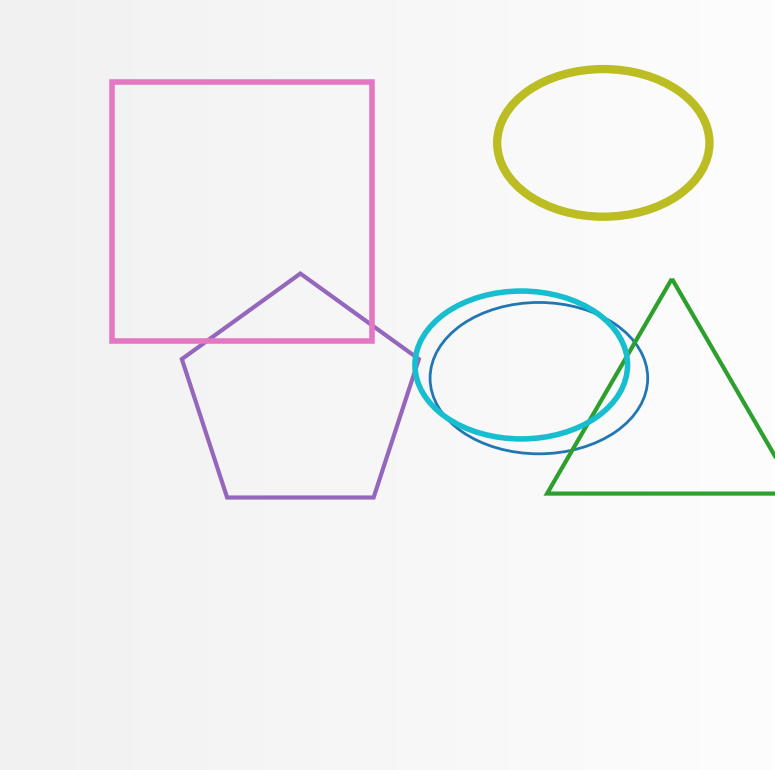[{"shape": "oval", "thickness": 1, "radius": 0.7, "center": [0.695, 0.509]}, {"shape": "triangle", "thickness": 1.5, "radius": 0.93, "center": [0.867, 0.452]}, {"shape": "pentagon", "thickness": 1.5, "radius": 0.8, "center": [0.388, 0.484]}, {"shape": "square", "thickness": 2, "radius": 0.84, "center": [0.312, 0.725]}, {"shape": "oval", "thickness": 3, "radius": 0.68, "center": [0.778, 0.814]}, {"shape": "oval", "thickness": 2, "radius": 0.69, "center": [0.673, 0.526]}]